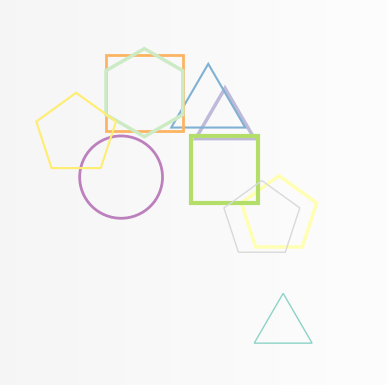[{"shape": "triangle", "thickness": 1, "radius": 0.43, "center": [0.731, 0.152]}, {"shape": "pentagon", "thickness": 2.5, "radius": 0.51, "center": [0.72, 0.441]}, {"shape": "triangle", "thickness": 2.5, "radius": 0.44, "center": [0.581, 0.684]}, {"shape": "triangle", "thickness": 1.5, "radius": 0.55, "center": [0.537, 0.724]}, {"shape": "square", "thickness": 2, "radius": 0.49, "center": [0.374, 0.759]}, {"shape": "square", "thickness": 3, "radius": 0.43, "center": [0.578, 0.56]}, {"shape": "pentagon", "thickness": 1, "radius": 0.51, "center": [0.676, 0.428]}, {"shape": "circle", "thickness": 2, "radius": 0.53, "center": [0.312, 0.54]}, {"shape": "hexagon", "thickness": 2.5, "radius": 0.57, "center": [0.373, 0.759]}, {"shape": "pentagon", "thickness": 1.5, "radius": 0.54, "center": [0.196, 0.651]}]